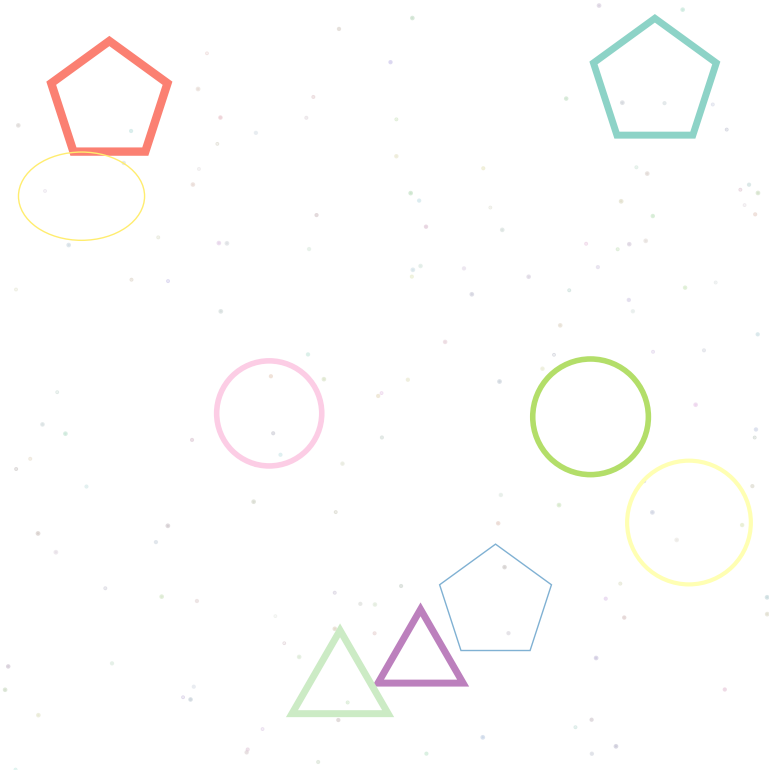[{"shape": "pentagon", "thickness": 2.5, "radius": 0.42, "center": [0.85, 0.892]}, {"shape": "circle", "thickness": 1.5, "radius": 0.4, "center": [0.895, 0.321]}, {"shape": "pentagon", "thickness": 3, "radius": 0.4, "center": [0.142, 0.867]}, {"shape": "pentagon", "thickness": 0.5, "radius": 0.38, "center": [0.644, 0.217]}, {"shape": "circle", "thickness": 2, "radius": 0.38, "center": [0.767, 0.459]}, {"shape": "circle", "thickness": 2, "radius": 0.34, "center": [0.35, 0.463]}, {"shape": "triangle", "thickness": 2.5, "radius": 0.32, "center": [0.546, 0.145]}, {"shape": "triangle", "thickness": 2.5, "radius": 0.36, "center": [0.442, 0.109]}, {"shape": "oval", "thickness": 0.5, "radius": 0.41, "center": [0.106, 0.745]}]